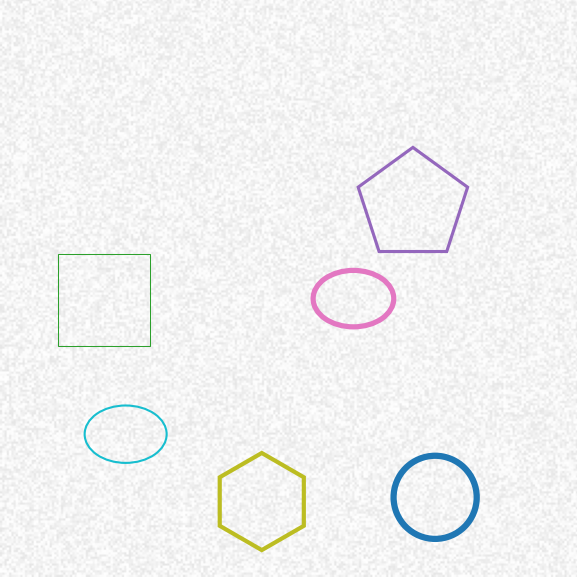[{"shape": "circle", "thickness": 3, "radius": 0.36, "center": [0.753, 0.138]}, {"shape": "square", "thickness": 0.5, "radius": 0.4, "center": [0.181, 0.48]}, {"shape": "pentagon", "thickness": 1.5, "radius": 0.5, "center": [0.715, 0.644]}, {"shape": "oval", "thickness": 2.5, "radius": 0.35, "center": [0.612, 0.482]}, {"shape": "hexagon", "thickness": 2, "radius": 0.42, "center": [0.453, 0.131]}, {"shape": "oval", "thickness": 1, "radius": 0.35, "center": [0.218, 0.247]}]